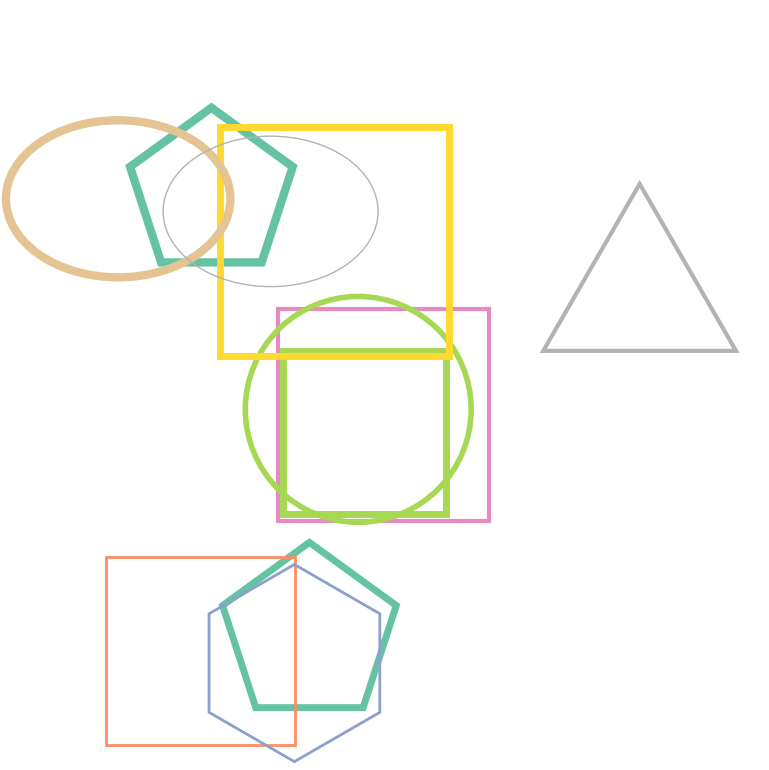[{"shape": "pentagon", "thickness": 2.5, "radius": 0.59, "center": [0.402, 0.177]}, {"shape": "pentagon", "thickness": 3, "radius": 0.56, "center": [0.275, 0.749]}, {"shape": "square", "thickness": 1, "radius": 0.61, "center": [0.26, 0.154]}, {"shape": "hexagon", "thickness": 1, "radius": 0.64, "center": [0.382, 0.139]}, {"shape": "square", "thickness": 1.5, "radius": 0.69, "center": [0.498, 0.461]}, {"shape": "square", "thickness": 2.5, "radius": 0.53, "center": [0.473, 0.438]}, {"shape": "circle", "thickness": 2, "radius": 0.73, "center": [0.465, 0.468]}, {"shape": "square", "thickness": 2.5, "radius": 0.74, "center": [0.434, 0.687]}, {"shape": "oval", "thickness": 3, "radius": 0.73, "center": [0.153, 0.742]}, {"shape": "oval", "thickness": 0.5, "radius": 0.7, "center": [0.351, 0.725]}, {"shape": "triangle", "thickness": 1.5, "radius": 0.72, "center": [0.831, 0.617]}]